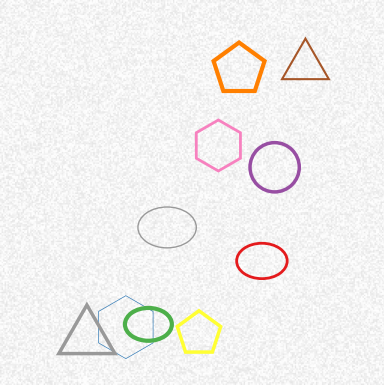[{"shape": "oval", "thickness": 2, "radius": 0.33, "center": [0.68, 0.322]}, {"shape": "hexagon", "thickness": 0.5, "radius": 0.41, "center": [0.327, 0.15]}, {"shape": "oval", "thickness": 3, "radius": 0.3, "center": [0.385, 0.158]}, {"shape": "circle", "thickness": 2.5, "radius": 0.32, "center": [0.713, 0.566]}, {"shape": "pentagon", "thickness": 3, "radius": 0.35, "center": [0.621, 0.82]}, {"shape": "pentagon", "thickness": 2.5, "radius": 0.3, "center": [0.517, 0.133]}, {"shape": "triangle", "thickness": 1.5, "radius": 0.35, "center": [0.793, 0.829]}, {"shape": "hexagon", "thickness": 2, "radius": 0.33, "center": [0.567, 0.622]}, {"shape": "triangle", "thickness": 2.5, "radius": 0.42, "center": [0.226, 0.124]}, {"shape": "oval", "thickness": 1, "radius": 0.38, "center": [0.434, 0.409]}]